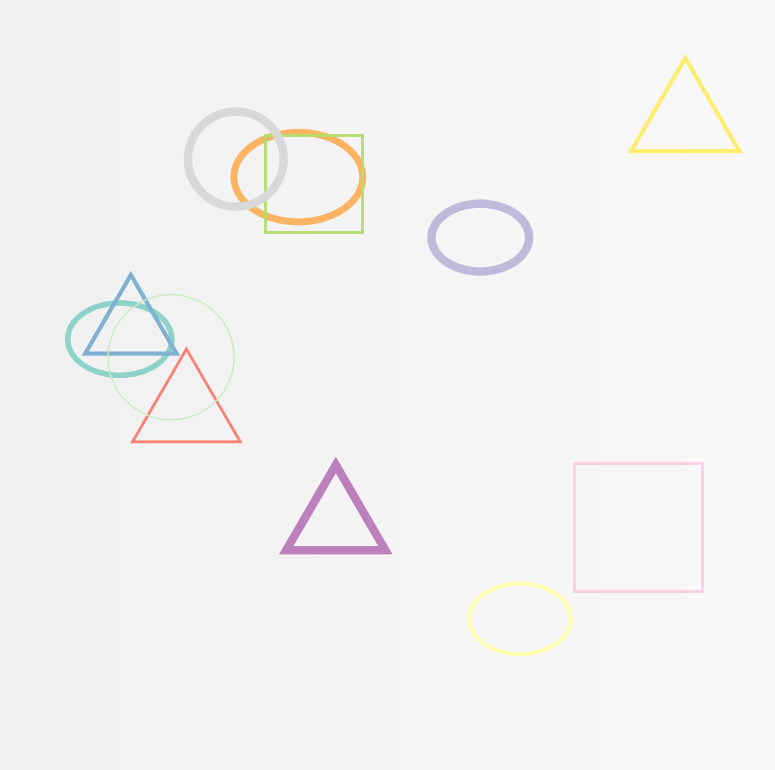[{"shape": "oval", "thickness": 2, "radius": 0.34, "center": [0.155, 0.56]}, {"shape": "oval", "thickness": 1.5, "radius": 0.33, "center": [0.671, 0.196]}, {"shape": "oval", "thickness": 3, "radius": 0.31, "center": [0.62, 0.691]}, {"shape": "triangle", "thickness": 1, "radius": 0.4, "center": [0.241, 0.466]}, {"shape": "triangle", "thickness": 1.5, "radius": 0.34, "center": [0.169, 0.575]}, {"shape": "oval", "thickness": 2.5, "radius": 0.42, "center": [0.385, 0.77]}, {"shape": "square", "thickness": 1, "radius": 0.31, "center": [0.405, 0.761]}, {"shape": "square", "thickness": 1, "radius": 0.41, "center": [0.823, 0.316]}, {"shape": "circle", "thickness": 3, "radius": 0.31, "center": [0.304, 0.793]}, {"shape": "triangle", "thickness": 3, "radius": 0.37, "center": [0.433, 0.322]}, {"shape": "circle", "thickness": 0.5, "radius": 0.41, "center": [0.221, 0.536]}, {"shape": "triangle", "thickness": 1.5, "radius": 0.4, "center": [0.884, 0.844]}]